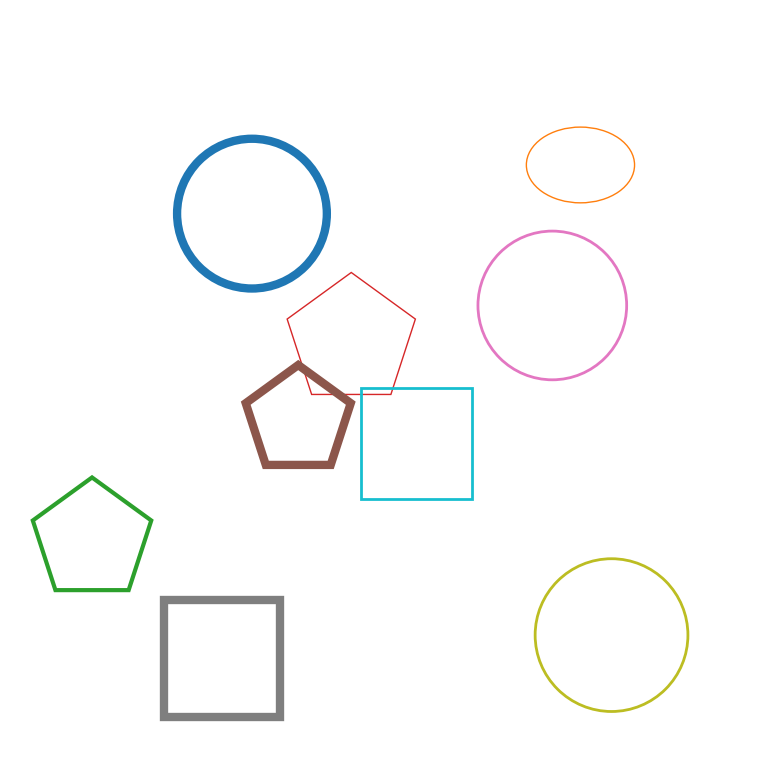[{"shape": "circle", "thickness": 3, "radius": 0.49, "center": [0.327, 0.723]}, {"shape": "oval", "thickness": 0.5, "radius": 0.35, "center": [0.754, 0.786]}, {"shape": "pentagon", "thickness": 1.5, "radius": 0.4, "center": [0.12, 0.299]}, {"shape": "pentagon", "thickness": 0.5, "radius": 0.44, "center": [0.456, 0.559]}, {"shape": "pentagon", "thickness": 3, "radius": 0.36, "center": [0.387, 0.454]}, {"shape": "circle", "thickness": 1, "radius": 0.48, "center": [0.717, 0.603]}, {"shape": "square", "thickness": 3, "radius": 0.38, "center": [0.288, 0.145]}, {"shape": "circle", "thickness": 1, "radius": 0.5, "center": [0.794, 0.175]}, {"shape": "square", "thickness": 1, "radius": 0.36, "center": [0.541, 0.424]}]